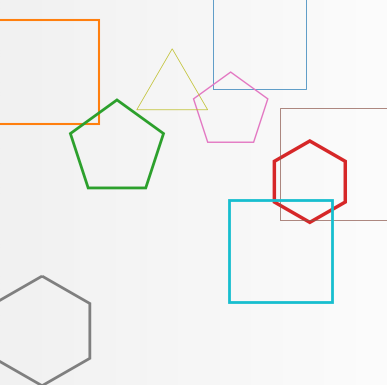[{"shape": "square", "thickness": 0.5, "radius": 0.6, "center": [0.67, 0.888]}, {"shape": "square", "thickness": 1.5, "radius": 0.67, "center": [0.119, 0.814]}, {"shape": "pentagon", "thickness": 2, "radius": 0.63, "center": [0.302, 0.614]}, {"shape": "hexagon", "thickness": 2.5, "radius": 0.53, "center": [0.8, 0.528]}, {"shape": "square", "thickness": 0.5, "radius": 0.72, "center": [0.867, 0.574]}, {"shape": "pentagon", "thickness": 1, "radius": 0.5, "center": [0.595, 0.712]}, {"shape": "hexagon", "thickness": 2, "radius": 0.71, "center": [0.109, 0.14]}, {"shape": "triangle", "thickness": 0.5, "radius": 0.53, "center": [0.444, 0.768]}, {"shape": "square", "thickness": 2, "radius": 0.66, "center": [0.724, 0.348]}]